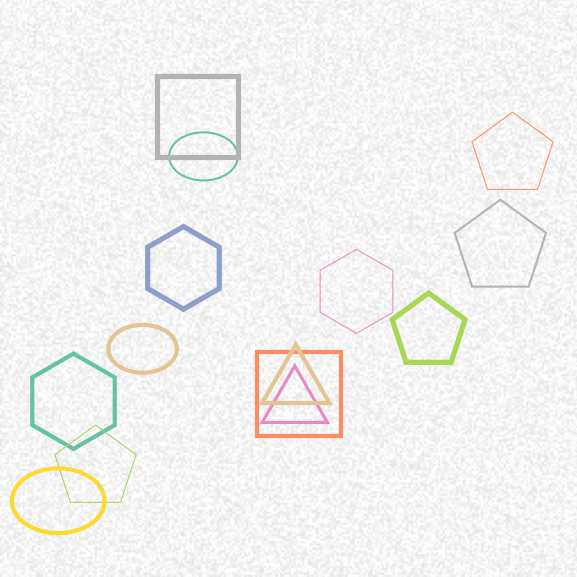[{"shape": "hexagon", "thickness": 2, "radius": 0.41, "center": [0.127, 0.304]}, {"shape": "oval", "thickness": 1, "radius": 0.3, "center": [0.352, 0.728]}, {"shape": "pentagon", "thickness": 0.5, "radius": 0.37, "center": [0.887, 0.731]}, {"shape": "square", "thickness": 2, "radius": 0.36, "center": [0.518, 0.318]}, {"shape": "hexagon", "thickness": 2.5, "radius": 0.36, "center": [0.318, 0.535]}, {"shape": "hexagon", "thickness": 0.5, "radius": 0.36, "center": [0.617, 0.495]}, {"shape": "triangle", "thickness": 1.5, "radius": 0.33, "center": [0.51, 0.3]}, {"shape": "pentagon", "thickness": 2.5, "radius": 0.33, "center": [0.742, 0.425]}, {"shape": "pentagon", "thickness": 0.5, "radius": 0.37, "center": [0.165, 0.189]}, {"shape": "oval", "thickness": 2, "radius": 0.4, "center": [0.101, 0.132]}, {"shape": "oval", "thickness": 2, "radius": 0.3, "center": [0.247, 0.395]}, {"shape": "triangle", "thickness": 2, "radius": 0.34, "center": [0.512, 0.335]}, {"shape": "pentagon", "thickness": 1, "radius": 0.42, "center": [0.866, 0.57]}, {"shape": "square", "thickness": 2.5, "radius": 0.35, "center": [0.343, 0.797]}]